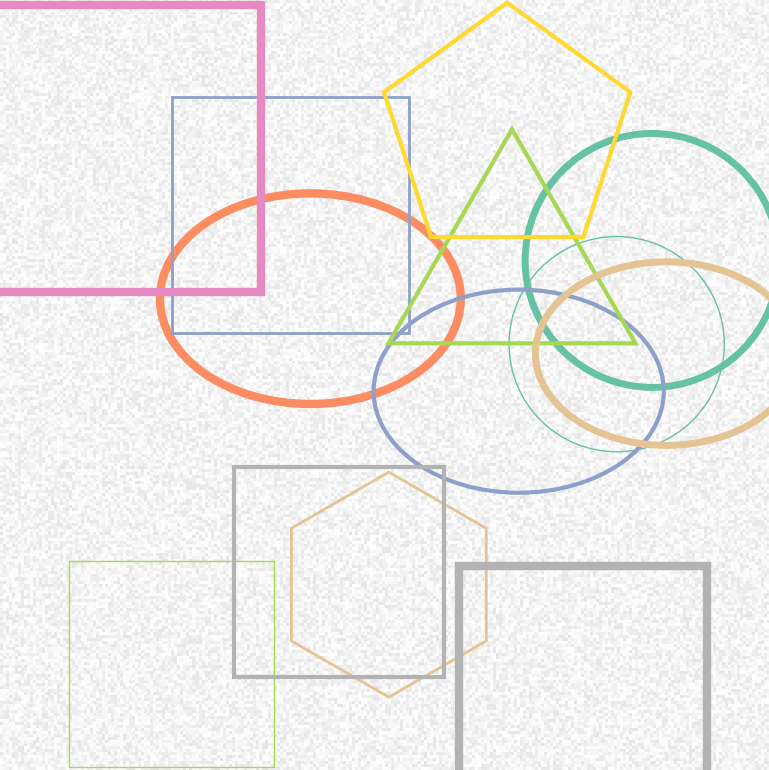[{"shape": "circle", "thickness": 0.5, "radius": 0.7, "center": [0.801, 0.553]}, {"shape": "circle", "thickness": 2.5, "radius": 0.82, "center": [0.847, 0.662]}, {"shape": "oval", "thickness": 3, "radius": 0.98, "center": [0.403, 0.612]}, {"shape": "oval", "thickness": 1.5, "radius": 0.94, "center": [0.674, 0.492]}, {"shape": "square", "thickness": 1, "radius": 0.77, "center": [0.377, 0.721]}, {"shape": "square", "thickness": 3, "radius": 0.93, "center": [0.153, 0.807]}, {"shape": "square", "thickness": 0.5, "radius": 0.67, "center": [0.223, 0.138]}, {"shape": "triangle", "thickness": 1.5, "radius": 0.93, "center": [0.665, 0.647]}, {"shape": "pentagon", "thickness": 1.5, "radius": 0.84, "center": [0.659, 0.828]}, {"shape": "hexagon", "thickness": 1, "radius": 0.73, "center": [0.505, 0.241]}, {"shape": "oval", "thickness": 2.5, "radius": 0.85, "center": [0.866, 0.541]}, {"shape": "square", "thickness": 1.5, "radius": 0.68, "center": [0.44, 0.257]}, {"shape": "square", "thickness": 3, "radius": 0.81, "center": [0.757, 0.104]}]